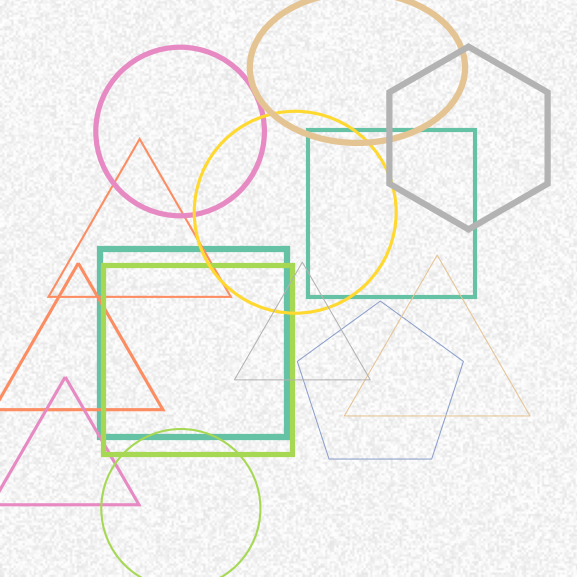[{"shape": "square", "thickness": 2, "radius": 0.72, "center": [0.678, 0.63]}, {"shape": "square", "thickness": 3, "radius": 0.81, "center": [0.336, 0.405]}, {"shape": "triangle", "thickness": 1.5, "radius": 0.85, "center": [0.136, 0.374]}, {"shape": "triangle", "thickness": 1, "radius": 0.91, "center": [0.242, 0.576]}, {"shape": "pentagon", "thickness": 0.5, "radius": 0.76, "center": [0.659, 0.327]}, {"shape": "circle", "thickness": 2.5, "radius": 0.73, "center": [0.312, 0.771]}, {"shape": "triangle", "thickness": 1.5, "radius": 0.74, "center": [0.113, 0.199]}, {"shape": "circle", "thickness": 1, "radius": 0.69, "center": [0.313, 0.118]}, {"shape": "square", "thickness": 2.5, "radius": 0.82, "center": [0.342, 0.377]}, {"shape": "circle", "thickness": 1.5, "radius": 0.87, "center": [0.511, 0.632]}, {"shape": "oval", "thickness": 3, "radius": 0.93, "center": [0.619, 0.882]}, {"shape": "triangle", "thickness": 0.5, "radius": 0.93, "center": [0.757, 0.372]}, {"shape": "triangle", "thickness": 0.5, "radius": 0.68, "center": [0.524, 0.409]}, {"shape": "hexagon", "thickness": 3, "radius": 0.79, "center": [0.811, 0.76]}]